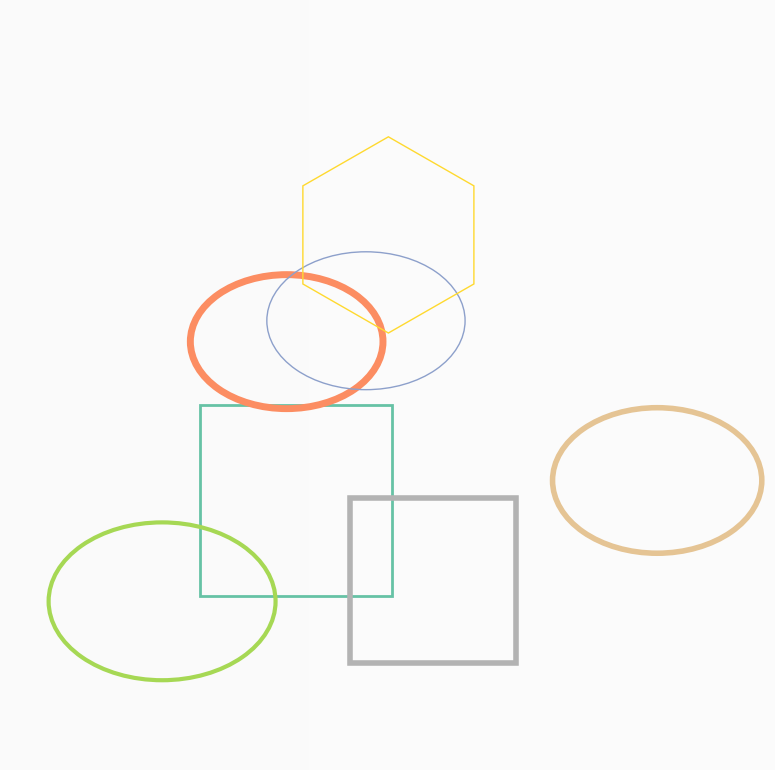[{"shape": "square", "thickness": 1, "radius": 0.62, "center": [0.381, 0.35]}, {"shape": "oval", "thickness": 2.5, "radius": 0.62, "center": [0.37, 0.556]}, {"shape": "oval", "thickness": 0.5, "radius": 0.64, "center": [0.472, 0.583]}, {"shape": "oval", "thickness": 1.5, "radius": 0.73, "center": [0.209, 0.219]}, {"shape": "hexagon", "thickness": 0.5, "radius": 0.64, "center": [0.501, 0.695]}, {"shape": "oval", "thickness": 2, "radius": 0.68, "center": [0.848, 0.376]}, {"shape": "square", "thickness": 2, "radius": 0.53, "center": [0.559, 0.246]}]